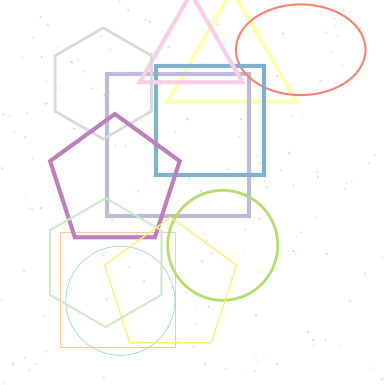[{"shape": "circle", "thickness": 0.5, "radius": 0.71, "center": [0.313, 0.219]}, {"shape": "triangle", "thickness": 3, "radius": 0.97, "center": [0.602, 0.832]}, {"shape": "square", "thickness": 3, "radius": 0.92, "center": [0.463, 0.624]}, {"shape": "oval", "thickness": 1.5, "radius": 0.84, "center": [0.781, 0.871]}, {"shape": "square", "thickness": 3, "radius": 0.7, "center": [0.545, 0.687]}, {"shape": "square", "thickness": 0.5, "radius": 0.75, "center": [0.306, 0.248]}, {"shape": "circle", "thickness": 2, "radius": 0.71, "center": [0.578, 0.363]}, {"shape": "triangle", "thickness": 3, "radius": 0.77, "center": [0.496, 0.863]}, {"shape": "hexagon", "thickness": 2, "radius": 0.72, "center": [0.268, 0.783]}, {"shape": "pentagon", "thickness": 3, "radius": 0.88, "center": [0.298, 0.527]}, {"shape": "hexagon", "thickness": 1.5, "radius": 0.84, "center": [0.274, 0.318]}, {"shape": "pentagon", "thickness": 1, "radius": 0.9, "center": [0.443, 0.256]}]